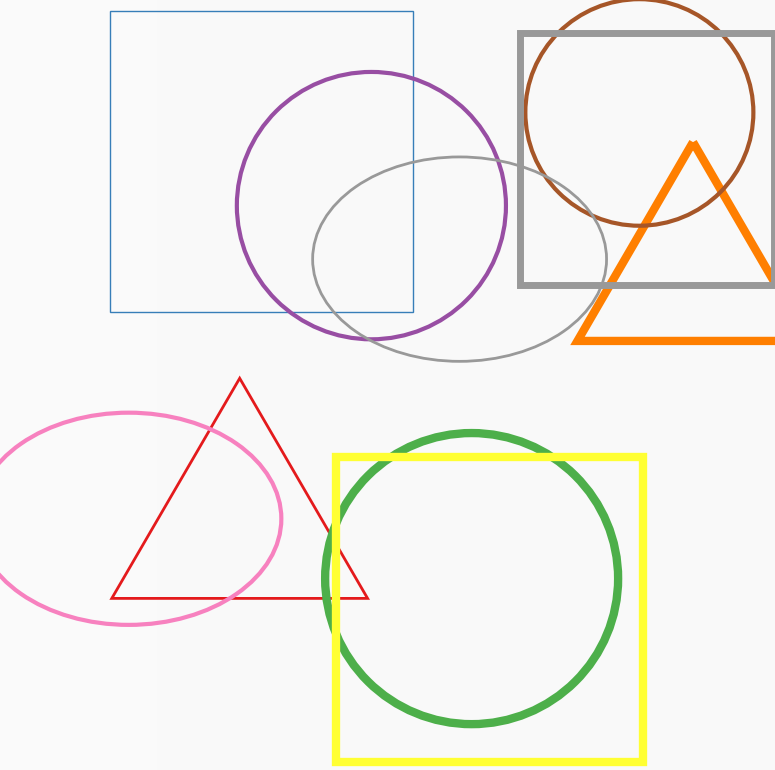[{"shape": "triangle", "thickness": 1, "radius": 0.95, "center": [0.309, 0.318]}, {"shape": "square", "thickness": 0.5, "radius": 0.98, "center": [0.338, 0.79]}, {"shape": "circle", "thickness": 3, "radius": 0.95, "center": [0.609, 0.249]}, {"shape": "circle", "thickness": 1.5, "radius": 0.87, "center": [0.479, 0.733]}, {"shape": "triangle", "thickness": 3, "radius": 0.86, "center": [0.894, 0.643]}, {"shape": "square", "thickness": 3, "radius": 0.99, "center": [0.631, 0.208]}, {"shape": "circle", "thickness": 1.5, "radius": 0.74, "center": [0.825, 0.854]}, {"shape": "oval", "thickness": 1.5, "radius": 0.98, "center": [0.166, 0.326]}, {"shape": "oval", "thickness": 1, "radius": 0.95, "center": [0.593, 0.663]}, {"shape": "square", "thickness": 2.5, "radius": 0.82, "center": [0.835, 0.793]}]